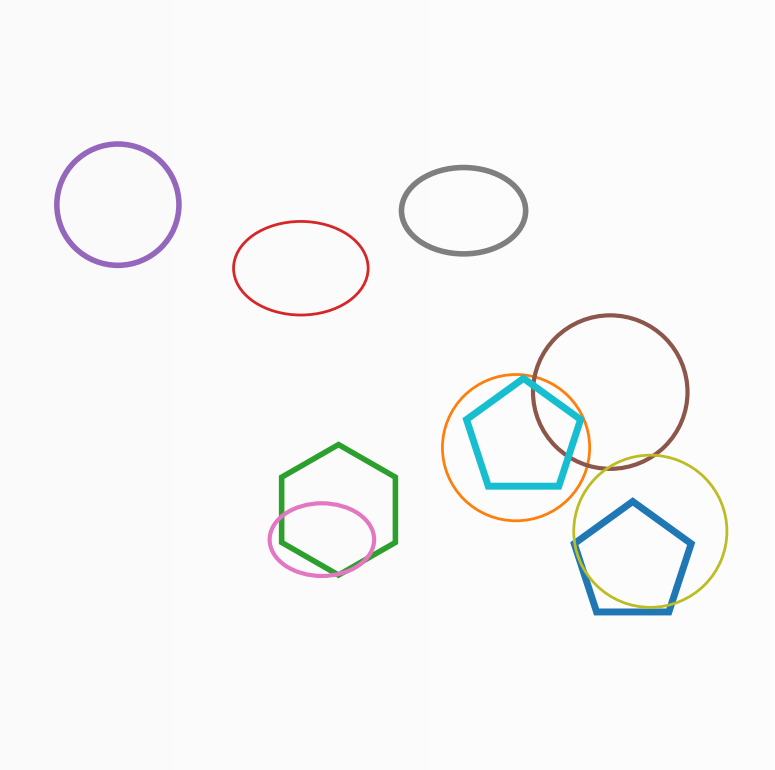[{"shape": "pentagon", "thickness": 2.5, "radius": 0.4, "center": [0.816, 0.269]}, {"shape": "circle", "thickness": 1, "radius": 0.47, "center": [0.666, 0.419]}, {"shape": "hexagon", "thickness": 2, "radius": 0.42, "center": [0.437, 0.338]}, {"shape": "oval", "thickness": 1, "radius": 0.43, "center": [0.388, 0.652]}, {"shape": "circle", "thickness": 2, "radius": 0.39, "center": [0.152, 0.734]}, {"shape": "circle", "thickness": 1.5, "radius": 0.5, "center": [0.787, 0.491]}, {"shape": "oval", "thickness": 1.5, "radius": 0.34, "center": [0.415, 0.299]}, {"shape": "oval", "thickness": 2, "radius": 0.4, "center": [0.598, 0.726]}, {"shape": "circle", "thickness": 1, "radius": 0.49, "center": [0.839, 0.31]}, {"shape": "pentagon", "thickness": 2.5, "radius": 0.39, "center": [0.676, 0.431]}]